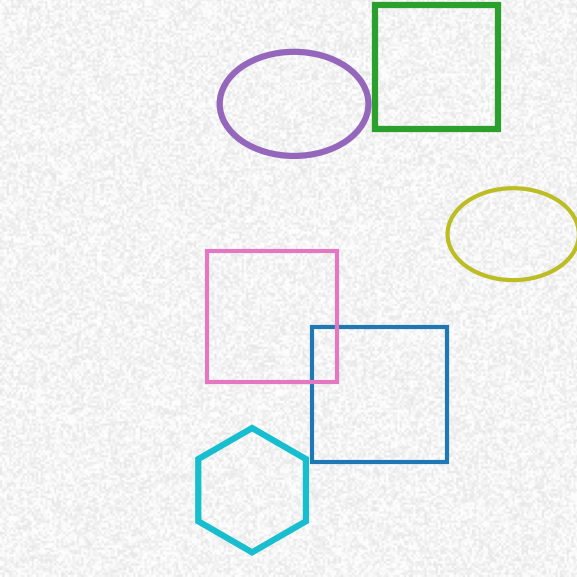[{"shape": "square", "thickness": 2, "radius": 0.58, "center": [0.657, 0.317]}, {"shape": "square", "thickness": 3, "radius": 0.54, "center": [0.756, 0.883]}, {"shape": "oval", "thickness": 3, "radius": 0.64, "center": [0.509, 0.819]}, {"shape": "square", "thickness": 2, "radius": 0.56, "center": [0.471, 0.451]}, {"shape": "oval", "thickness": 2, "radius": 0.57, "center": [0.889, 0.594]}, {"shape": "hexagon", "thickness": 3, "radius": 0.54, "center": [0.437, 0.15]}]